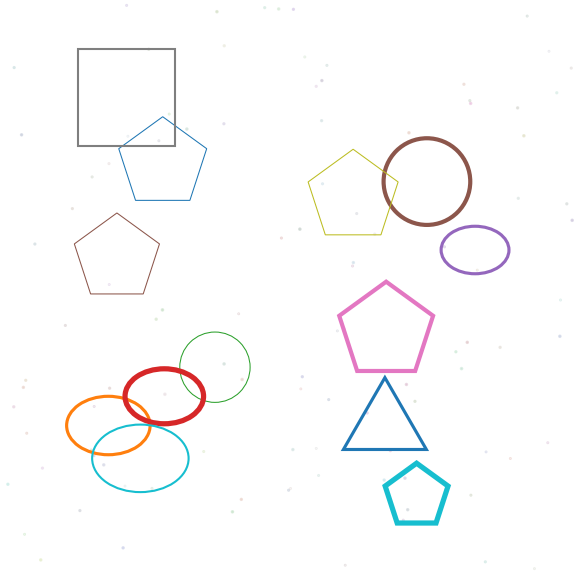[{"shape": "triangle", "thickness": 1.5, "radius": 0.41, "center": [0.666, 0.262]}, {"shape": "pentagon", "thickness": 0.5, "radius": 0.4, "center": [0.282, 0.717]}, {"shape": "oval", "thickness": 1.5, "radius": 0.36, "center": [0.188, 0.262]}, {"shape": "circle", "thickness": 0.5, "radius": 0.3, "center": [0.372, 0.363]}, {"shape": "oval", "thickness": 2.5, "radius": 0.34, "center": [0.285, 0.313]}, {"shape": "oval", "thickness": 1.5, "radius": 0.29, "center": [0.823, 0.566]}, {"shape": "pentagon", "thickness": 0.5, "radius": 0.39, "center": [0.202, 0.553]}, {"shape": "circle", "thickness": 2, "radius": 0.38, "center": [0.739, 0.685]}, {"shape": "pentagon", "thickness": 2, "radius": 0.43, "center": [0.669, 0.426]}, {"shape": "square", "thickness": 1, "radius": 0.42, "center": [0.219, 0.83]}, {"shape": "pentagon", "thickness": 0.5, "radius": 0.41, "center": [0.611, 0.659]}, {"shape": "pentagon", "thickness": 2.5, "radius": 0.29, "center": [0.721, 0.14]}, {"shape": "oval", "thickness": 1, "radius": 0.42, "center": [0.243, 0.205]}]